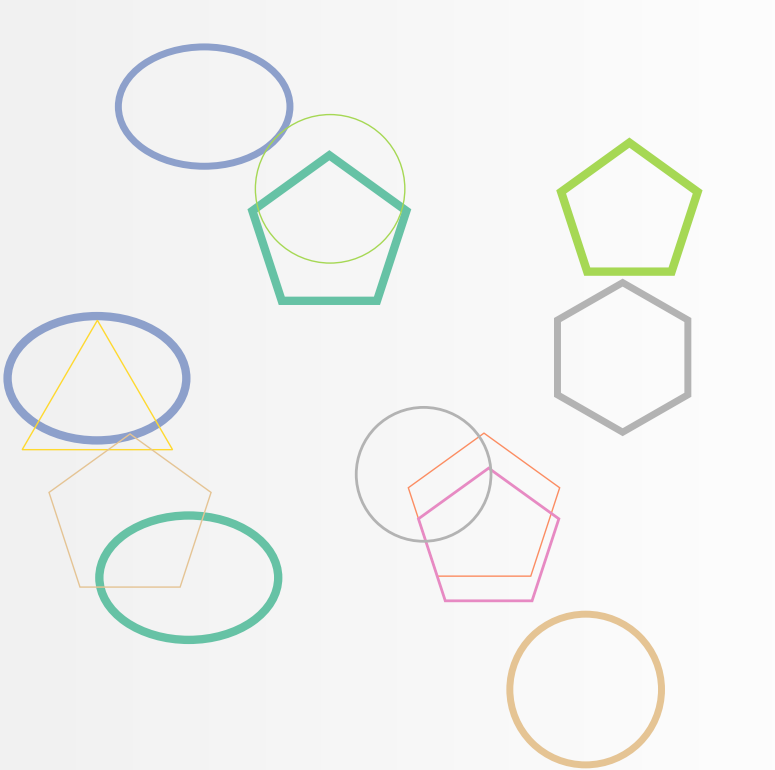[{"shape": "oval", "thickness": 3, "radius": 0.58, "center": [0.244, 0.25]}, {"shape": "pentagon", "thickness": 3, "radius": 0.52, "center": [0.425, 0.694]}, {"shape": "pentagon", "thickness": 0.5, "radius": 0.51, "center": [0.625, 0.335]}, {"shape": "oval", "thickness": 2.5, "radius": 0.55, "center": [0.263, 0.862]}, {"shape": "oval", "thickness": 3, "radius": 0.58, "center": [0.125, 0.509]}, {"shape": "pentagon", "thickness": 1, "radius": 0.48, "center": [0.631, 0.297]}, {"shape": "circle", "thickness": 0.5, "radius": 0.48, "center": [0.426, 0.755]}, {"shape": "pentagon", "thickness": 3, "radius": 0.46, "center": [0.812, 0.722]}, {"shape": "triangle", "thickness": 0.5, "radius": 0.56, "center": [0.126, 0.472]}, {"shape": "pentagon", "thickness": 0.5, "radius": 0.55, "center": [0.168, 0.326]}, {"shape": "circle", "thickness": 2.5, "radius": 0.49, "center": [0.756, 0.105]}, {"shape": "hexagon", "thickness": 2.5, "radius": 0.49, "center": [0.803, 0.536]}, {"shape": "circle", "thickness": 1, "radius": 0.43, "center": [0.547, 0.384]}]